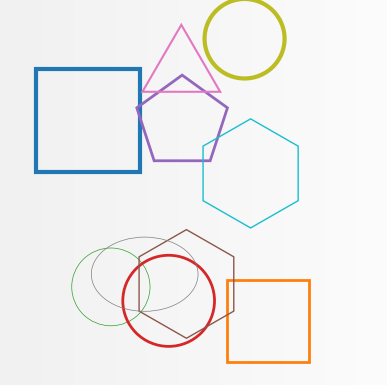[{"shape": "square", "thickness": 3, "radius": 0.67, "center": [0.227, 0.687]}, {"shape": "square", "thickness": 2, "radius": 0.53, "center": [0.693, 0.166]}, {"shape": "circle", "thickness": 0.5, "radius": 0.51, "center": [0.286, 0.255]}, {"shape": "circle", "thickness": 2, "radius": 0.59, "center": [0.435, 0.219]}, {"shape": "pentagon", "thickness": 2, "radius": 0.61, "center": [0.47, 0.682]}, {"shape": "hexagon", "thickness": 1, "radius": 0.71, "center": [0.481, 0.262]}, {"shape": "triangle", "thickness": 1.5, "radius": 0.58, "center": [0.468, 0.82]}, {"shape": "oval", "thickness": 0.5, "radius": 0.69, "center": [0.373, 0.288]}, {"shape": "circle", "thickness": 3, "radius": 0.52, "center": [0.631, 0.899]}, {"shape": "hexagon", "thickness": 1, "radius": 0.71, "center": [0.647, 0.55]}]